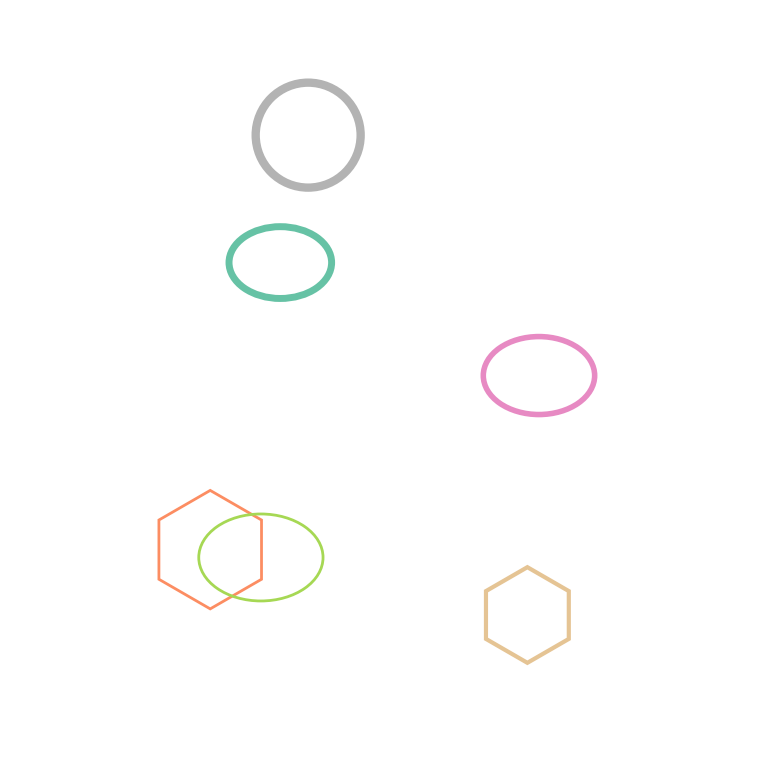[{"shape": "oval", "thickness": 2.5, "radius": 0.33, "center": [0.364, 0.659]}, {"shape": "hexagon", "thickness": 1, "radius": 0.38, "center": [0.273, 0.286]}, {"shape": "oval", "thickness": 2, "radius": 0.36, "center": [0.7, 0.512]}, {"shape": "oval", "thickness": 1, "radius": 0.4, "center": [0.339, 0.276]}, {"shape": "hexagon", "thickness": 1.5, "radius": 0.31, "center": [0.685, 0.201]}, {"shape": "circle", "thickness": 3, "radius": 0.34, "center": [0.4, 0.824]}]